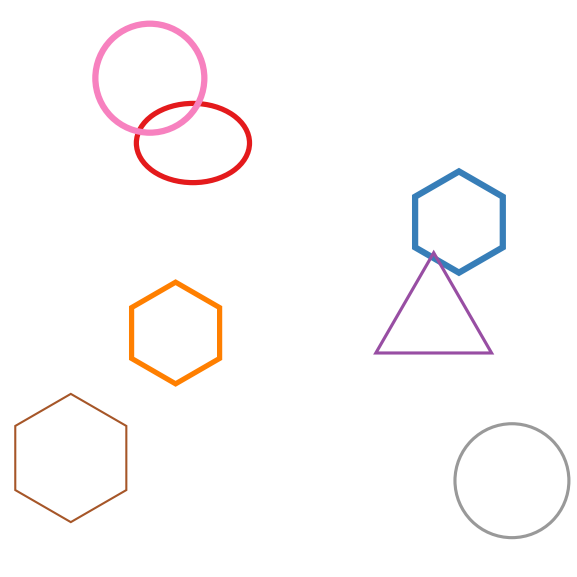[{"shape": "oval", "thickness": 2.5, "radius": 0.49, "center": [0.334, 0.751]}, {"shape": "hexagon", "thickness": 3, "radius": 0.44, "center": [0.795, 0.615]}, {"shape": "triangle", "thickness": 1.5, "radius": 0.58, "center": [0.751, 0.446]}, {"shape": "hexagon", "thickness": 2.5, "radius": 0.44, "center": [0.304, 0.422]}, {"shape": "hexagon", "thickness": 1, "radius": 0.56, "center": [0.123, 0.206]}, {"shape": "circle", "thickness": 3, "radius": 0.47, "center": [0.259, 0.864]}, {"shape": "circle", "thickness": 1.5, "radius": 0.49, "center": [0.886, 0.167]}]